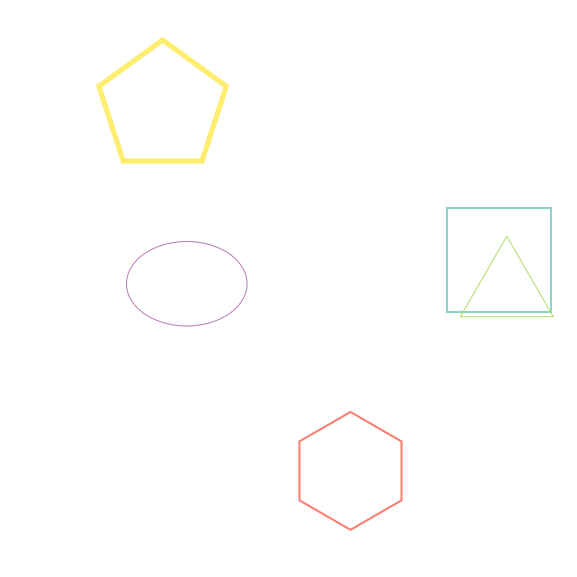[{"shape": "square", "thickness": 1, "radius": 0.45, "center": [0.864, 0.549]}, {"shape": "hexagon", "thickness": 1, "radius": 0.51, "center": [0.607, 0.184]}, {"shape": "triangle", "thickness": 0.5, "radius": 0.46, "center": [0.878, 0.497]}, {"shape": "oval", "thickness": 0.5, "radius": 0.52, "center": [0.323, 0.508]}, {"shape": "pentagon", "thickness": 2.5, "radius": 0.58, "center": [0.282, 0.814]}]